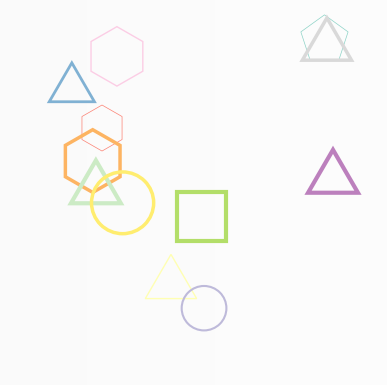[{"shape": "pentagon", "thickness": 0.5, "radius": 0.32, "center": [0.837, 0.897]}, {"shape": "triangle", "thickness": 1, "radius": 0.38, "center": [0.441, 0.263]}, {"shape": "circle", "thickness": 1.5, "radius": 0.29, "center": [0.527, 0.199]}, {"shape": "hexagon", "thickness": 0.5, "radius": 0.3, "center": [0.263, 0.667]}, {"shape": "triangle", "thickness": 2, "radius": 0.34, "center": [0.185, 0.769]}, {"shape": "hexagon", "thickness": 2.5, "radius": 0.41, "center": [0.239, 0.582]}, {"shape": "square", "thickness": 3, "radius": 0.31, "center": [0.52, 0.437]}, {"shape": "hexagon", "thickness": 1, "radius": 0.39, "center": [0.302, 0.854]}, {"shape": "triangle", "thickness": 2.5, "radius": 0.37, "center": [0.844, 0.88]}, {"shape": "triangle", "thickness": 3, "radius": 0.37, "center": [0.859, 0.537]}, {"shape": "triangle", "thickness": 3, "radius": 0.37, "center": [0.247, 0.509]}, {"shape": "circle", "thickness": 2.5, "radius": 0.4, "center": [0.316, 0.473]}]